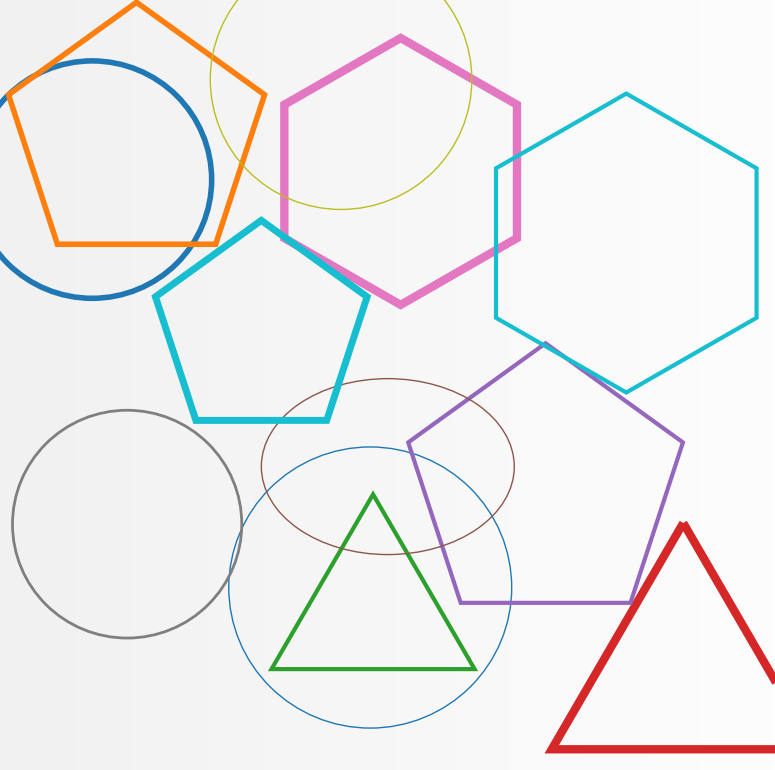[{"shape": "circle", "thickness": 2, "radius": 0.77, "center": [0.119, 0.767]}, {"shape": "circle", "thickness": 0.5, "radius": 0.91, "center": [0.478, 0.237]}, {"shape": "pentagon", "thickness": 2, "radius": 0.87, "center": [0.176, 0.823]}, {"shape": "triangle", "thickness": 1.5, "radius": 0.76, "center": [0.481, 0.207]}, {"shape": "triangle", "thickness": 3, "radius": 0.98, "center": [0.882, 0.125]}, {"shape": "pentagon", "thickness": 1.5, "radius": 0.93, "center": [0.704, 0.368]}, {"shape": "oval", "thickness": 0.5, "radius": 0.82, "center": [0.5, 0.394]}, {"shape": "hexagon", "thickness": 3, "radius": 0.87, "center": [0.517, 0.777]}, {"shape": "circle", "thickness": 1, "radius": 0.74, "center": [0.164, 0.319]}, {"shape": "circle", "thickness": 0.5, "radius": 0.84, "center": [0.44, 0.897]}, {"shape": "hexagon", "thickness": 1.5, "radius": 0.97, "center": [0.808, 0.684]}, {"shape": "pentagon", "thickness": 2.5, "radius": 0.72, "center": [0.337, 0.57]}]